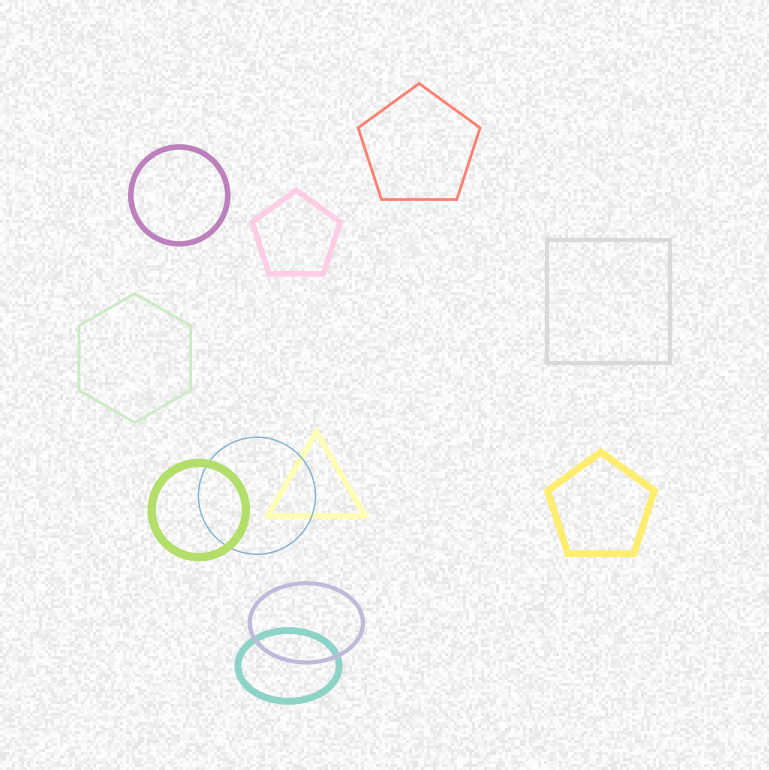[{"shape": "oval", "thickness": 2.5, "radius": 0.33, "center": [0.375, 0.135]}, {"shape": "triangle", "thickness": 2, "radius": 0.36, "center": [0.411, 0.367]}, {"shape": "oval", "thickness": 1.5, "radius": 0.37, "center": [0.398, 0.191]}, {"shape": "pentagon", "thickness": 1, "radius": 0.42, "center": [0.544, 0.808]}, {"shape": "circle", "thickness": 0.5, "radius": 0.38, "center": [0.334, 0.356]}, {"shape": "circle", "thickness": 3, "radius": 0.31, "center": [0.258, 0.338]}, {"shape": "pentagon", "thickness": 2, "radius": 0.3, "center": [0.385, 0.693]}, {"shape": "square", "thickness": 1.5, "radius": 0.4, "center": [0.79, 0.609]}, {"shape": "circle", "thickness": 2, "radius": 0.31, "center": [0.233, 0.746]}, {"shape": "hexagon", "thickness": 1, "radius": 0.42, "center": [0.175, 0.535]}, {"shape": "pentagon", "thickness": 2.5, "radius": 0.36, "center": [0.78, 0.34]}]